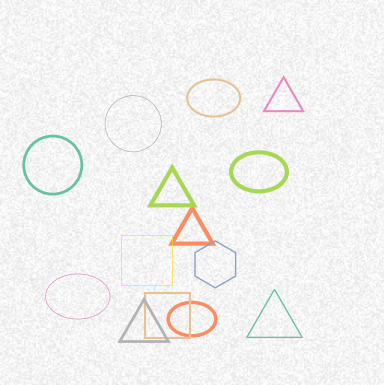[{"shape": "triangle", "thickness": 1, "radius": 0.42, "center": [0.713, 0.165]}, {"shape": "circle", "thickness": 2, "radius": 0.38, "center": [0.137, 0.571]}, {"shape": "oval", "thickness": 2.5, "radius": 0.31, "center": [0.499, 0.171]}, {"shape": "triangle", "thickness": 3, "radius": 0.31, "center": [0.499, 0.398]}, {"shape": "hexagon", "thickness": 1, "radius": 0.3, "center": [0.559, 0.313]}, {"shape": "triangle", "thickness": 1.5, "radius": 0.29, "center": [0.737, 0.741]}, {"shape": "oval", "thickness": 0.5, "radius": 0.42, "center": [0.202, 0.23]}, {"shape": "oval", "thickness": 3, "radius": 0.36, "center": [0.673, 0.554]}, {"shape": "triangle", "thickness": 3, "radius": 0.33, "center": [0.447, 0.499]}, {"shape": "square", "thickness": 0.5, "radius": 0.33, "center": [0.381, 0.325]}, {"shape": "square", "thickness": 1.5, "radius": 0.29, "center": [0.436, 0.18]}, {"shape": "oval", "thickness": 1.5, "radius": 0.34, "center": [0.555, 0.745]}, {"shape": "circle", "thickness": 0.5, "radius": 0.37, "center": [0.346, 0.679]}, {"shape": "triangle", "thickness": 2, "radius": 0.36, "center": [0.374, 0.149]}]